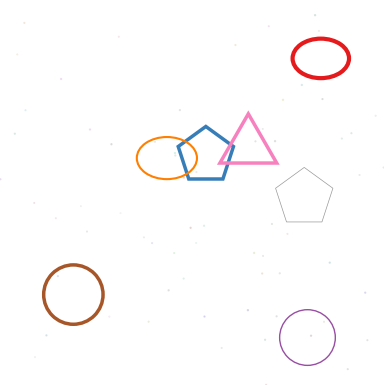[{"shape": "oval", "thickness": 3, "radius": 0.37, "center": [0.833, 0.848]}, {"shape": "pentagon", "thickness": 2.5, "radius": 0.38, "center": [0.535, 0.596]}, {"shape": "circle", "thickness": 1, "radius": 0.36, "center": [0.799, 0.123]}, {"shape": "oval", "thickness": 1.5, "radius": 0.39, "center": [0.433, 0.589]}, {"shape": "circle", "thickness": 2.5, "radius": 0.39, "center": [0.191, 0.235]}, {"shape": "triangle", "thickness": 2.5, "radius": 0.43, "center": [0.645, 0.619]}, {"shape": "pentagon", "thickness": 0.5, "radius": 0.39, "center": [0.79, 0.487]}]